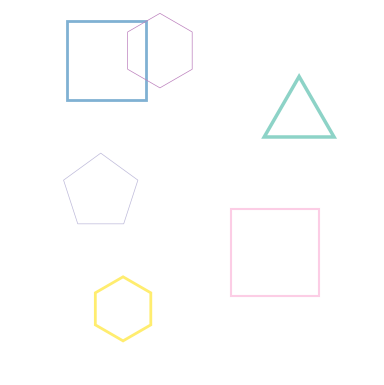[{"shape": "triangle", "thickness": 2.5, "radius": 0.52, "center": [0.777, 0.697]}, {"shape": "pentagon", "thickness": 0.5, "radius": 0.51, "center": [0.262, 0.501]}, {"shape": "square", "thickness": 2, "radius": 0.51, "center": [0.276, 0.843]}, {"shape": "square", "thickness": 1.5, "radius": 0.57, "center": [0.714, 0.344]}, {"shape": "hexagon", "thickness": 0.5, "radius": 0.48, "center": [0.415, 0.869]}, {"shape": "hexagon", "thickness": 2, "radius": 0.42, "center": [0.32, 0.198]}]